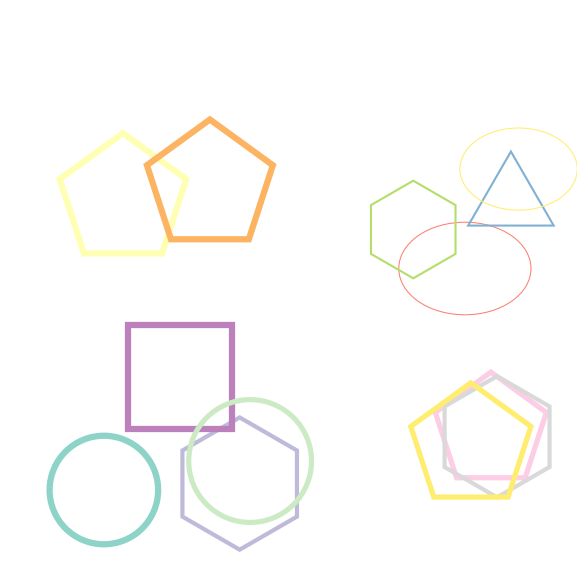[{"shape": "circle", "thickness": 3, "radius": 0.47, "center": [0.18, 0.151]}, {"shape": "pentagon", "thickness": 3, "radius": 0.58, "center": [0.213, 0.653]}, {"shape": "hexagon", "thickness": 2, "radius": 0.57, "center": [0.415, 0.162]}, {"shape": "oval", "thickness": 0.5, "radius": 0.57, "center": [0.805, 0.534]}, {"shape": "triangle", "thickness": 1, "radius": 0.43, "center": [0.885, 0.651]}, {"shape": "pentagon", "thickness": 3, "radius": 0.57, "center": [0.363, 0.678]}, {"shape": "hexagon", "thickness": 1, "radius": 0.42, "center": [0.716, 0.602]}, {"shape": "pentagon", "thickness": 2.5, "radius": 0.51, "center": [0.85, 0.254]}, {"shape": "hexagon", "thickness": 2, "radius": 0.52, "center": [0.861, 0.243]}, {"shape": "square", "thickness": 3, "radius": 0.45, "center": [0.312, 0.346]}, {"shape": "circle", "thickness": 2.5, "radius": 0.53, "center": [0.433, 0.201]}, {"shape": "oval", "thickness": 0.5, "radius": 0.51, "center": [0.898, 0.706]}, {"shape": "pentagon", "thickness": 2.5, "radius": 0.55, "center": [0.815, 0.227]}]